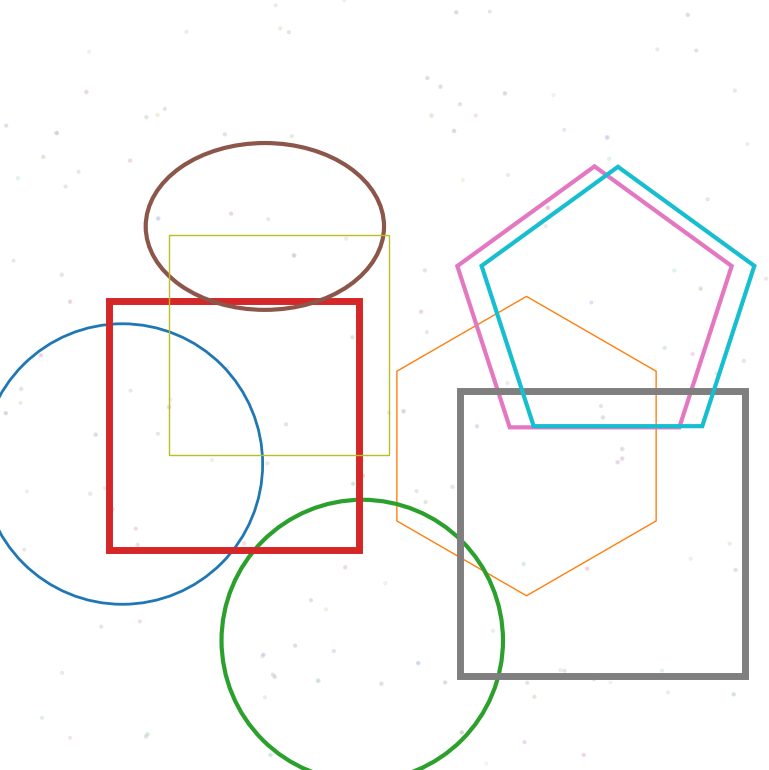[{"shape": "circle", "thickness": 1, "radius": 0.91, "center": [0.159, 0.397]}, {"shape": "hexagon", "thickness": 0.5, "radius": 0.97, "center": [0.684, 0.421]}, {"shape": "circle", "thickness": 1.5, "radius": 0.91, "center": [0.47, 0.168]}, {"shape": "square", "thickness": 2.5, "radius": 0.81, "center": [0.304, 0.447]}, {"shape": "oval", "thickness": 1.5, "radius": 0.77, "center": [0.344, 0.706]}, {"shape": "pentagon", "thickness": 1.5, "radius": 0.94, "center": [0.772, 0.597]}, {"shape": "square", "thickness": 2.5, "radius": 0.93, "center": [0.783, 0.307]}, {"shape": "square", "thickness": 0.5, "radius": 0.71, "center": [0.362, 0.552]}, {"shape": "pentagon", "thickness": 1.5, "radius": 0.93, "center": [0.803, 0.597]}]